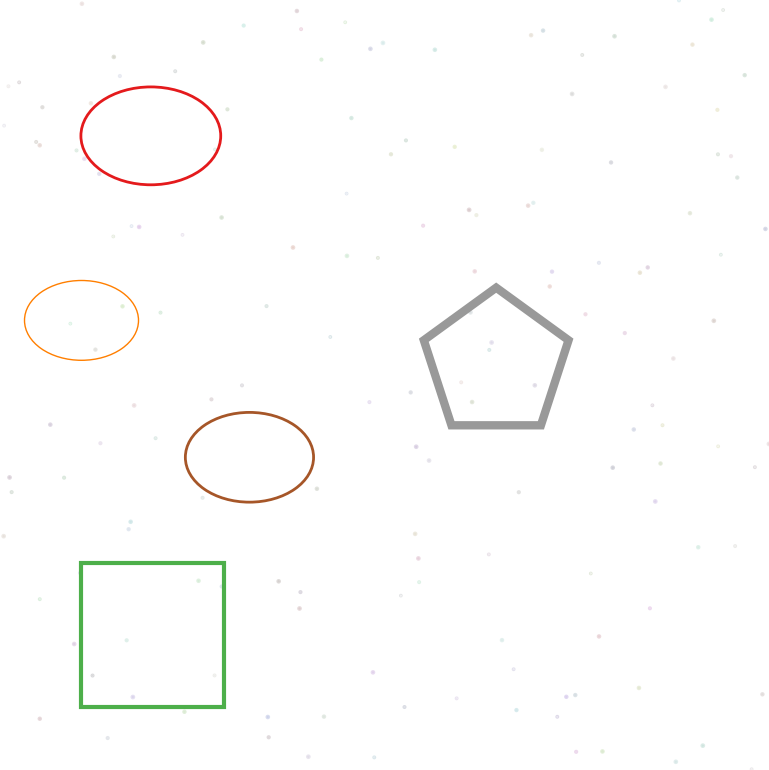[{"shape": "oval", "thickness": 1, "radius": 0.45, "center": [0.196, 0.824]}, {"shape": "square", "thickness": 1.5, "radius": 0.47, "center": [0.198, 0.175]}, {"shape": "oval", "thickness": 0.5, "radius": 0.37, "center": [0.106, 0.584]}, {"shape": "oval", "thickness": 1, "radius": 0.42, "center": [0.324, 0.406]}, {"shape": "pentagon", "thickness": 3, "radius": 0.49, "center": [0.644, 0.528]}]